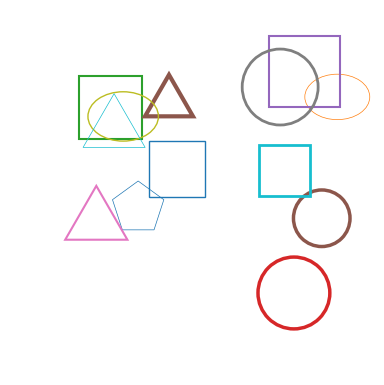[{"shape": "square", "thickness": 1, "radius": 0.36, "center": [0.46, 0.562]}, {"shape": "pentagon", "thickness": 0.5, "radius": 0.35, "center": [0.359, 0.46]}, {"shape": "oval", "thickness": 0.5, "radius": 0.42, "center": [0.876, 0.748]}, {"shape": "square", "thickness": 1.5, "radius": 0.41, "center": [0.288, 0.72]}, {"shape": "circle", "thickness": 2.5, "radius": 0.47, "center": [0.763, 0.239]}, {"shape": "square", "thickness": 1.5, "radius": 0.46, "center": [0.791, 0.813]}, {"shape": "triangle", "thickness": 3, "radius": 0.36, "center": [0.439, 0.734]}, {"shape": "circle", "thickness": 2.5, "radius": 0.37, "center": [0.836, 0.433]}, {"shape": "triangle", "thickness": 1.5, "radius": 0.47, "center": [0.25, 0.424]}, {"shape": "circle", "thickness": 2, "radius": 0.49, "center": [0.728, 0.774]}, {"shape": "oval", "thickness": 1, "radius": 0.46, "center": [0.32, 0.698]}, {"shape": "square", "thickness": 2, "radius": 0.33, "center": [0.738, 0.557]}, {"shape": "triangle", "thickness": 0.5, "radius": 0.47, "center": [0.296, 0.664]}]